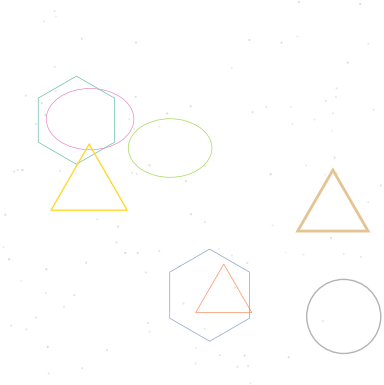[{"shape": "hexagon", "thickness": 0.5, "radius": 0.57, "center": [0.198, 0.688]}, {"shape": "triangle", "thickness": 0.5, "radius": 0.42, "center": [0.581, 0.23]}, {"shape": "hexagon", "thickness": 0.5, "radius": 0.6, "center": [0.545, 0.233]}, {"shape": "oval", "thickness": 0.5, "radius": 0.57, "center": [0.234, 0.691]}, {"shape": "oval", "thickness": 0.5, "radius": 0.54, "center": [0.442, 0.615]}, {"shape": "triangle", "thickness": 1, "radius": 0.57, "center": [0.232, 0.511]}, {"shape": "triangle", "thickness": 2, "radius": 0.53, "center": [0.865, 0.453]}, {"shape": "circle", "thickness": 1, "radius": 0.48, "center": [0.893, 0.178]}]